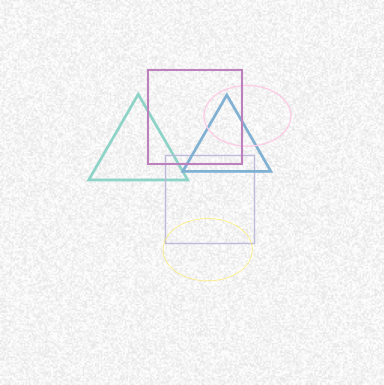[{"shape": "triangle", "thickness": 2, "radius": 0.74, "center": [0.359, 0.607]}, {"shape": "square", "thickness": 1, "radius": 0.57, "center": [0.544, 0.484]}, {"shape": "triangle", "thickness": 2, "radius": 0.66, "center": [0.589, 0.621]}, {"shape": "oval", "thickness": 1, "radius": 0.56, "center": [0.643, 0.699]}, {"shape": "square", "thickness": 1.5, "radius": 0.61, "center": [0.507, 0.696]}, {"shape": "oval", "thickness": 0.5, "radius": 0.58, "center": [0.539, 0.351]}]